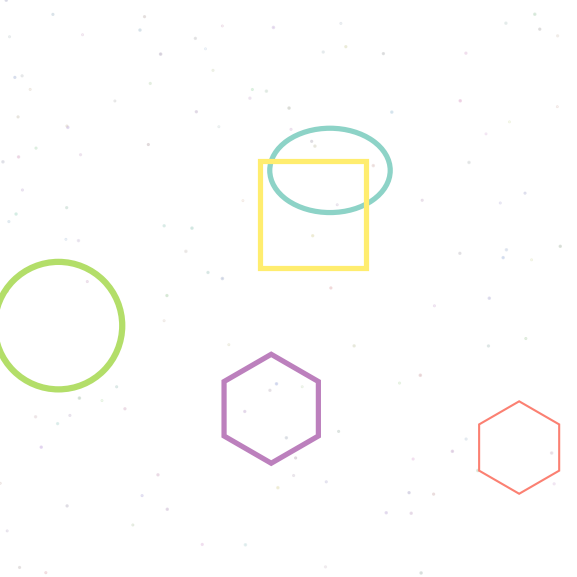[{"shape": "oval", "thickness": 2.5, "radius": 0.52, "center": [0.571, 0.704]}, {"shape": "hexagon", "thickness": 1, "radius": 0.4, "center": [0.899, 0.224]}, {"shape": "circle", "thickness": 3, "radius": 0.55, "center": [0.101, 0.435]}, {"shape": "hexagon", "thickness": 2.5, "radius": 0.47, "center": [0.47, 0.291]}, {"shape": "square", "thickness": 2.5, "radius": 0.46, "center": [0.542, 0.628]}]